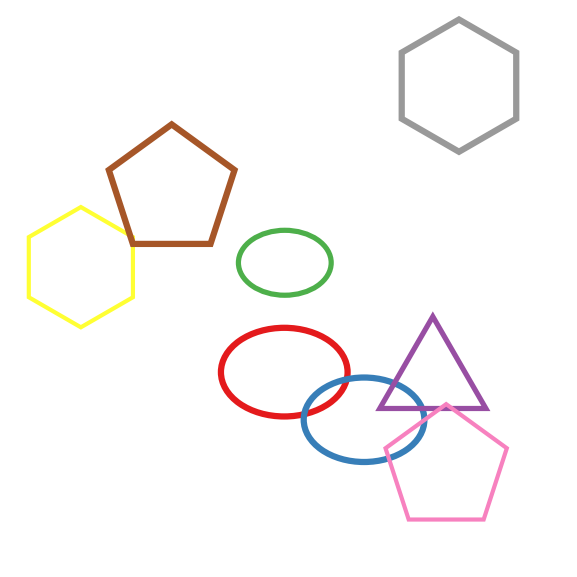[{"shape": "oval", "thickness": 3, "radius": 0.55, "center": [0.492, 0.355]}, {"shape": "oval", "thickness": 3, "radius": 0.52, "center": [0.63, 0.272]}, {"shape": "oval", "thickness": 2.5, "radius": 0.4, "center": [0.493, 0.544]}, {"shape": "triangle", "thickness": 2.5, "radius": 0.53, "center": [0.749, 0.345]}, {"shape": "hexagon", "thickness": 2, "radius": 0.52, "center": [0.14, 0.536]}, {"shape": "pentagon", "thickness": 3, "radius": 0.57, "center": [0.297, 0.669]}, {"shape": "pentagon", "thickness": 2, "radius": 0.55, "center": [0.773, 0.189]}, {"shape": "hexagon", "thickness": 3, "radius": 0.57, "center": [0.795, 0.851]}]